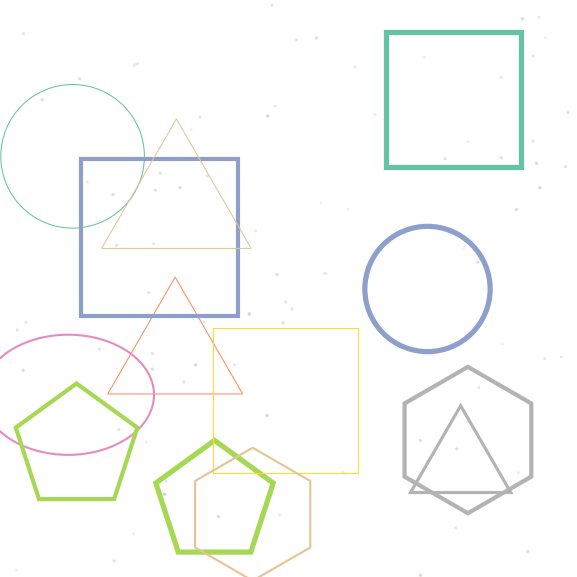[{"shape": "square", "thickness": 2.5, "radius": 0.58, "center": [0.785, 0.827]}, {"shape": "circle", "thickness": 0.5, "radius": 0.62, "center": [0.126, 0.728]}, {"shape": "triangle", "thickness": 0.5, "radius": 0.67, "center": [0.303, 0.384]}, {"shape": "circle", "thickness": 2.5, "radius": 0.54, "center": [0.74, 0.499]}, {"shape": "square", "thickness": 2, "radius": 0.68, "center": [0.276, 0.588]}, {"shape": "oval", "thickness": 1, "radius": 0.74, "center": [0.118, 0.316]}, {"shape": "pentagon", "thickness": 2, "radius": 0.55, "center": [0.133, 0.224]}, {"shape": "pentagon", "thickness": 2.5, "radius": 0.53, "center": [0.372, 0.13]}, {"shape": "square", "thickness": 0.5, "radius": 0.62, "center": [0.495, 0.306]}, {"shape": "triangle", "thickness": 0.5, "radius": 0.75, "center": [0.305, 0.644]}, {"shape": "hexagon", "thickness": 1, "radius": 0.58, "center": [0.438, 0.109]}, {"shape": "triangle", "thickness": 1.5, "radius": 0.5, "center": [0.798, 0.196]}, {"shape": "hexagon", "thickness": 2, "radius": 0.63, "center": [0.81, 0.237]}]